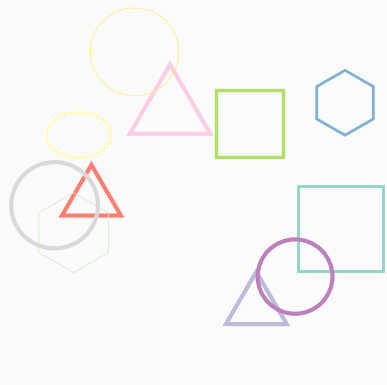[{"shape": "square", "thickness": 2, "radius": 0.55, "center": [0.878, 0.406]}, {"shape": "oval", "thickness": 1.5, "radius": 0.42, "center": [0.203, 0.649]}, {"shape": "triangle", "thickness": 3, "radius": 0.45, "center": [0.661, 0.204]}, {"shape": "triangle", "thickness": 3, "radius": 0.44, "center": [0.236, 0.484]}, {"shape": "hexagon", "thickness": 2, "radius": 0.42, "center": [0.89, 0.733]}, {"shape": "square", "thickness": 2.5, "radius": 0.43, "center": [0.643, 0.679]}, {"shape": "triangle", "thickness": 3, "radius": 0.6, "center": [0.439, 0.712]}, {"shape": "circle", "thickness": 3, "radius": 0.56, "center": [0.141, 0.467]}, {"shape": "circle", "thickness": 3, "radius": 0.48, "center": [0.761, 0.282]}, {"shape": "hexagon", "thickness": 0.5, "radius": 0.52, "center": [0.19, 0.395]}, {"shape": "circle", "thickness": 0.5, "radius": 0.57, "center": [0.347, 0.865]}]